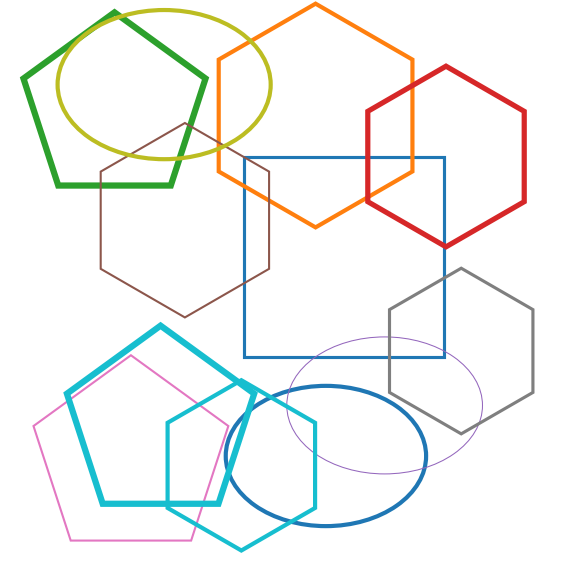[{"shape": "oval", "thickness": 2, "radius": 0.87, "center": [0.564, 0.21]}, {"shape": "square", "thickness": 1.5, "radius": 0.87, "center": [0.596, 0.555]}, {"shape": "hexagon", "thickness": 2, "radius": 0.97, "center": [0.546, 0.799]}, {"shape": "pentagon", "thickness": 3, "radius": 0.83, "center": [0.198, 0.812]}, {"shape": "hexagon", "thickness": 2.5, "radius": 0.78, "center": [0.772, 0.728]}, {"shape": "oval", "thickness": 0.5, "radius": 0.85, "center": [0.666, 0.297]}, {"shape": "hexagon", "thickness": 1, "radius": 0.84, "center": [0.32, 0.618]}, {"shape": "pentagon", "thickness": 1, "radius": 0.89, "center": [0.227, 0.207]}, {"shape": "hexagon", "thickness": 1.5, "radius": 0.72, "center": [0.799, 0.391]}, {"shape": "oval", "thickness": 2, "radius": 0.92, "center": [0.284, 0.853]}, {"shape": "pentagon", "thickness": 3, "radius": 0.85, "center": [0.278, 0.265]}, {"shape": "hexagon", "thickness": 2, "radius": 0.74, "center": [0.418, 0.193]}]